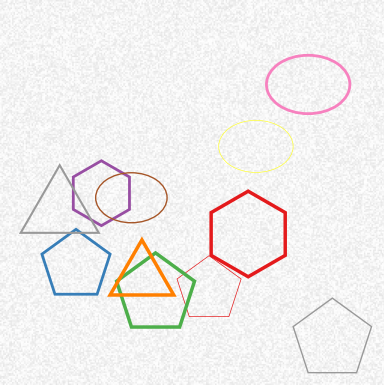[{"shape": "pentagon", "thickness": 0.5, "radius": 0.44, "center": [0.543, 0.248]}, {"shape": "hexagon", "thickness": 2.5, "radius": 0.56, "center": [0.645, 0.392]}, {"shape": "pentagon", "thickness": 2, "radius": 0.47, "center": [0.197, 0.311]}, {"shape": "pentagon", "thickness": 2.5, "radius": 0.53, "center": [0.404, 0.237]}, {"shape": "hexagon", "thickness": 2, "radius": 0.42, "center": [0.263, 0.498]}, {"shape": "triangle", "thickness": 2.5, "radius": 0.48, "center": [0.369, 0.281]}, {"shape": "oval", "thickness": 0.5, "radius": 0.48, "center": [0.665, 0.62]}, {"shape": "oval", "thickness": 1, "radius": 0.46, "center": [0.341, 0.486]}, {"shape": "oval", "thickness": 2, "radius": 0.54, "center": [0.8, 0.781]}, {"shape": "triangle", "thickness": 1.5, "radius": 0.59, "center": [0.155, 0.454]}, {"shape": "pentagon", "thickness": 1, "radius": 0.54, "center": [0.863, 0.119]}]